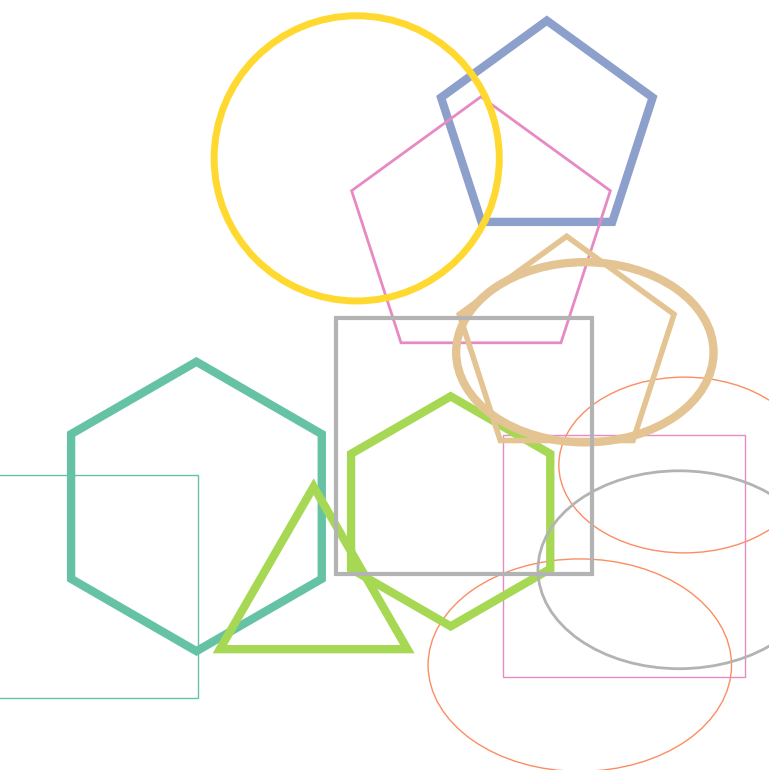[{"shape": "hexagon", "thickness": 3, "radius": 0.94, "center": [0.255, 0.342]}, {"shape": "square", "thickness": 0.5, "radius": 0.72, "center": [0.113, 0.238]}, {"shape": "oval", "thickness": 0.5, "radius": 0.99, "center": [0.753, 0.136]}, {"shape": "oval", "thickness": 0.5, "radius": 0.82, "center": [0.889, 0.396]}, {"shape": "pentagon", "thickness": 3, "radius": 0.72, "center": [0.71, 0.829]}, {"shape": "square", "thickness": 0.5, "radius": 0.79, "center": [0.81, 0.278]}, {"shape": "pentagon", "thickness": 1, "radius": 0.88, "center": [0.625, 0.698]}, {"shape": "hexagon", "thickness": 3, "radius": 0.75, "center": [0.585, 0.336]}, {"shape": "triangle", "thickness": 3, "radius": 0.7, "center": [0.407, 0.227]}, {"shape": "circle", "thickness": 2.5, "radius": 0.93, "center": [0.463, 0.794]}, {"shape": "pentagon", "thickness": 2, "radius": 0.73, "center": [0.736, 0.547]}, {"shape": "oval", "thickness": 3, "radius": 0.84, "center": [0.76, 0.543]}, {"shape": "oval", "thickness": 1, "radius": 0.92, "center": [0.882, 0.26]}, {"shape": "square", "thickness": 1.5, "radius": 0.83, "center": [0.603, 0.42]}]